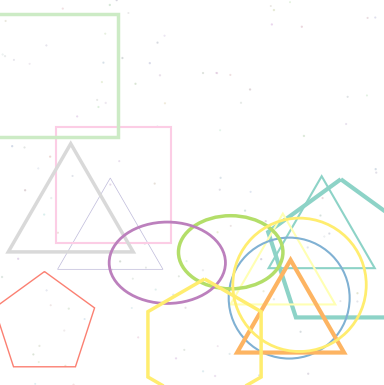[{"shape": "triangle", "thickness": 1.5, "radius": 0.8, "center": [0.835, 0.383]}, {"shape": "pentagon", "thickness": 3, "radius": 0.99, "center": [0.885, 0.336]}, {"shape": "triangle", "thickness": 1.5, "radius": 0.79, "center": [0.735, 0.288]}, {"shape": "triangle", "thickness": 0.5, "radius": 0.79, "center": [0.286, 0.379]}, {"shape": "pentagon", "thickness": 1, "radius": 0.68, "center": [0.116, 0.158]}, {"shape": "circle", "thickness": 1.5, "radius": 0.79, "center": [0.751, 0.226]}, {"shape": "triangle", "thickness": 3, "radius": 0.8, "center": [0.755, 0.164]}, {"shape": "oval", "thickness": 2.5, "radius": 0.68, "center": [0.599, 0.345]}, {"shape": "square", "thickness": 1.5, "radius": 0.75, "center": [0.295, 0.519]}, {"shape": "triangle", "thickness": 2.5, "radius": 0.94, "center": [0.184, 0.439]}, {"shape": "oval", "thickness": 2, "radius": 0.76, "center": [0.435, 0.318]}, {"shape": "square", "thickness": 2.5, "radius": 0.8, "center": [0.149, 0.804]}, {"shape": "hexagon", "thickness": 2.5, "radius": 0.85, "center": [0.531, 0.106]}, {"shape": "circle", "thickness": 2, "radius": 0.87, "center": [0.778, 0.26]}]